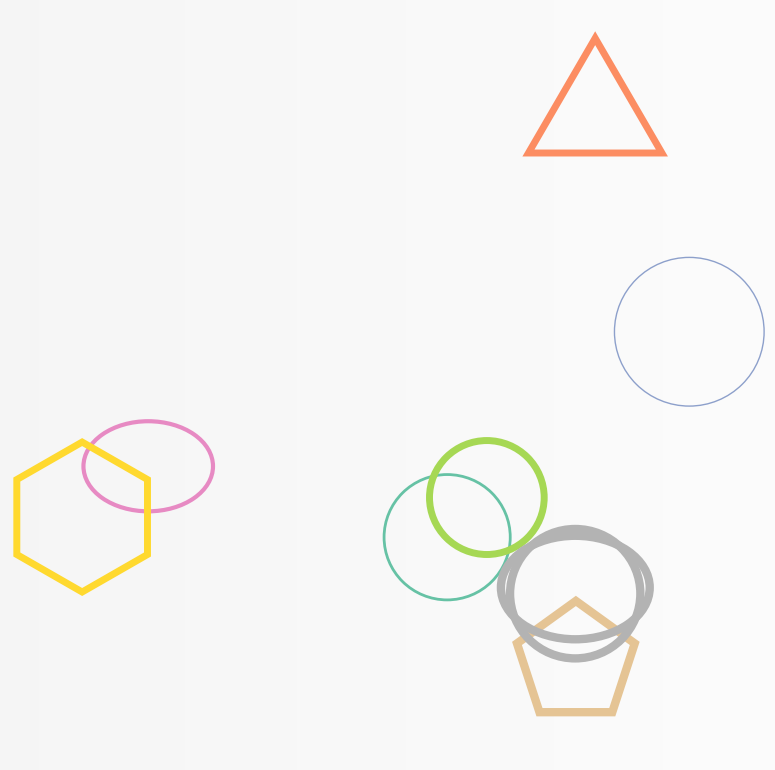[{"shape": "circle", "thickness": 1, "radius": 0.41, "center": [0.577, 0.302]}, {"shape": "triangle", "thickness": 2.5, "radius": 0.5, "center": [0.768, 0.851]}, {"shape": "circle", "thickness": 0.5, "radius": 0.48, "center": [0.889, 0.569]}, {"shape": "oval", "thickness": 1.5, "radius": 0.42, "center": [0.191, 0.394]}, {"shape": "circle", "thickness": 2.5, "radius": 0.37, "center": [0.628, 0.354]}, {"shape": "hexagon", "thickness": 2.5, "radius": 0.49, "center": [0.106, 0.329]}, {"shape": "pentagon", "thickness": 3, "radius": 0.4, "center": [0.743, 0.14]}, {"shape": "circle", "thickness": 3, "radius": 0.42, "center": [0.742, 0.229]}, {"shape": "oval", "thickness": 3, "radius": 0.48, "center": [0.742, 0.237]}]